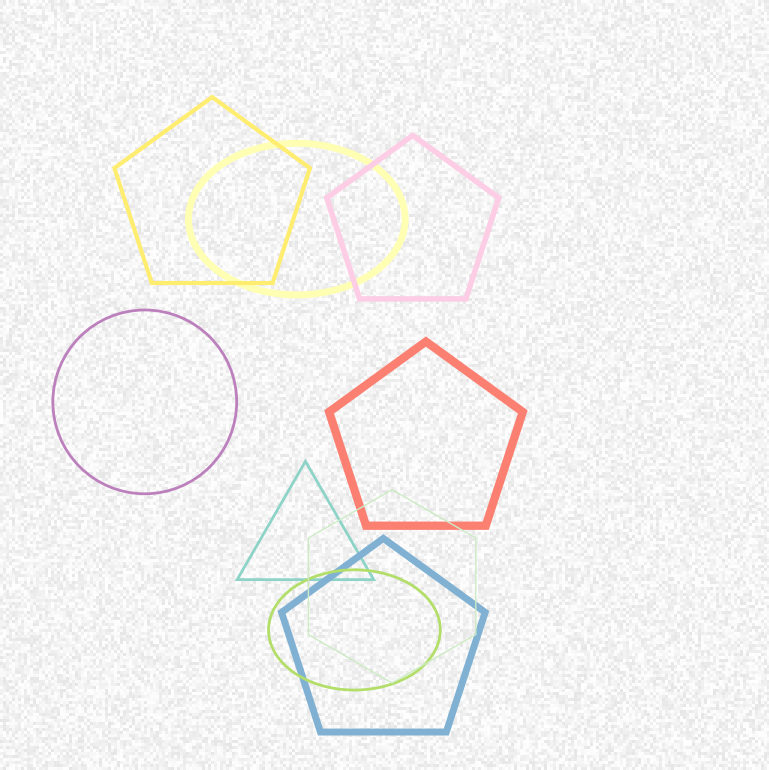[{"shape": "triangle", "thickness": 1, "radius": 0.51, "center": [0.397, 0.298]}, {"shape": "oval", "thickness": 2.5, "radius": 0.7, "center": [0.385, 0.715]}, {"shape": "pentagon", "thickness": 3, "radius": 0.66, "center": [0.553, 0.424]}, {"shape": "pentagon", "thickness": 2.5, "radius": 0.7, "center": [0.498, 0.162]}, {"shape": "oval", "thickness": 1, "radius": 0.56, "center": [0.46, 0.182]}, {"shape": "pentagon", "thickness": 2, "radius": 0.59, "center": [0.536, 0.707]}, {"shape": "circle", "thickness": 1, "radius": 0.6, "center": [0.188, 0.478]}, {"shape": "hexagon", "thickness": 0.5, "radius": 0.63, "center": [0.509, 0.239]}, {"shape": "pentagon", "thickness": 1.5, "radius": 0.67, "center": [0.276, 0.74]}]